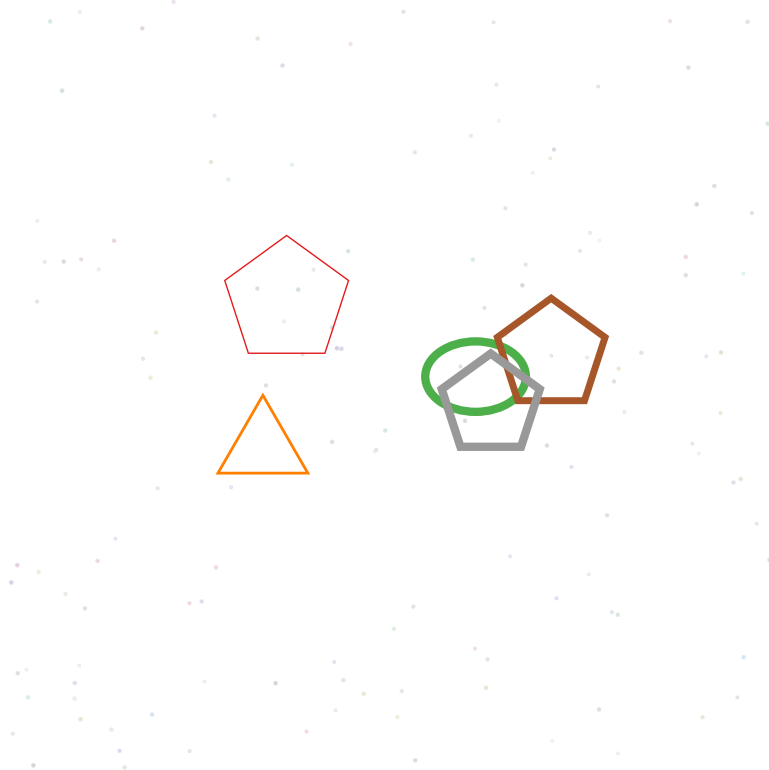[{"shape": "pentagon", "thickness": 0.5, "radius": 0.42, "center": [0.372, 0.61]}, {"shape": "oval", "thickness": 3, "radius": 0.33, "center": [0.618, 0.511]}, {"shape": "triangle", "thickness": 1, "radius": 0.34, "center": [0.341, 0.419]}, {"shape": "pentagon", "thickness": 2.5, "radius": 0.37, "center": [0.716, 0.539]}, {"shape": "pentagon", "thickness": 3, "radius": 0.33, "center": [0.637, 0.474]}]